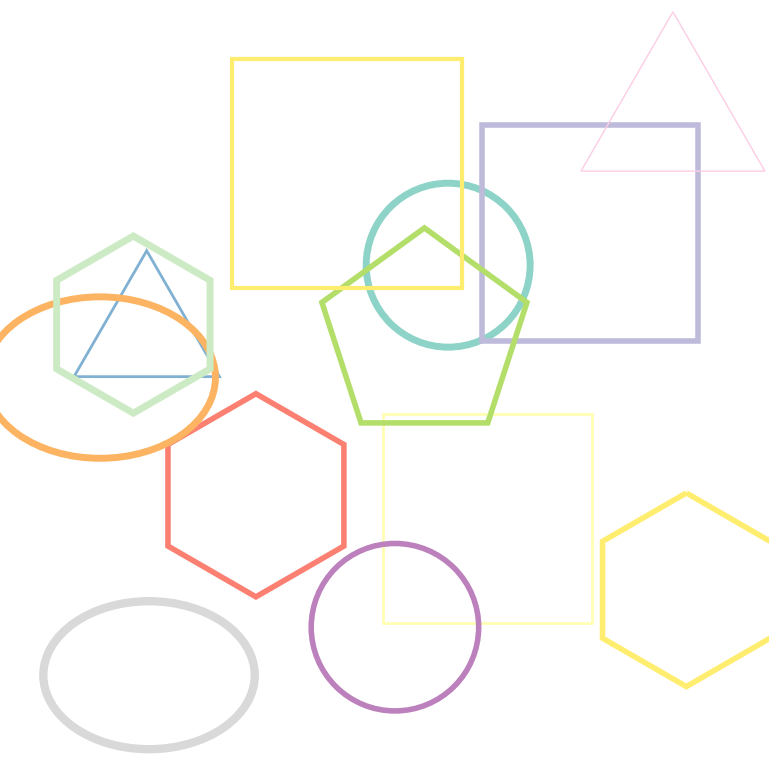[{"shape": "circle", "thickness": 2.5, "radius": 0.53, "center": [0.582, 0.656]}, {"shape": "square", "thickness": 1, "radius": 0.68, "center": [0.633, 0.327]}, {"shape": "square", "thickness": 2, "radius": 0.7, "center": [0.766, 0.697]}, {"shape": "hexagon", "thickness": 2, "radius": 0.66, "center": [0.332, 0.357]}, {"shape": "triangle", "thickness": 1, "radius": 0.55, "center": [0.191, 0.565]}, {"shape": "oval", "thickness": 2.5, "radius": 0.75, "center": [0.13, 0.51]}, {"shape": "pentagon", "thickness": 2, "radius": 0.7, "center": [0.551, 0.564]}, {"shape": "triangle", "thickness": 0.5, "radius": 0.69, "center": [0.874, 0.847]}, {"shape": "oval", "thickness": 3, "radius": 0.69, "center": [0.194, 0.123]}, {"shape": "circle", "thickness": 2, "radius": 0.54, "center": [0.513, 0.185]}, {"shape": "hexagon", "thickness": 2.5, "radius": 0.58, "center": [0.173, 0.578]}, {"shape": "hexagon", "thickness": 2, "radius": 0.63, "center": [0.891, 0.234]}, {"shape": "square", "thickness": 1.5, "radius": 0.75, "center": [0.451, 0.775]}]